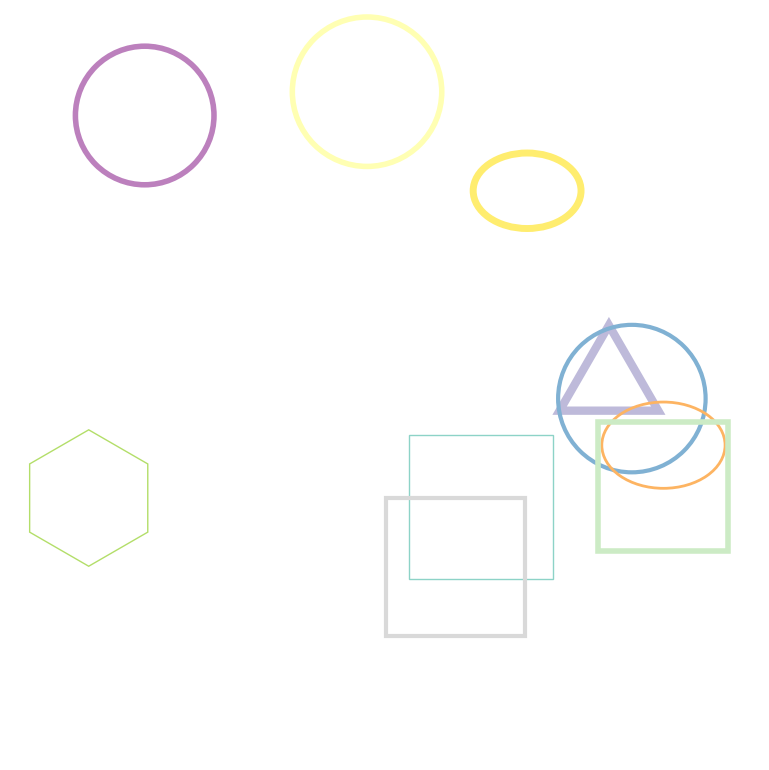[{"shape": "square", "thickness": 0.5, "radius": 0.47, "center": [0.625, 0.341]}, {"shape": "circle", "thickness": 2, "radius": 0.49, "center": [0.477, 0.881]}, {"shape": "triangle", "thickness": 3, "radius": 0.37, "center": [0.791, 0.504]}, {"shape": "circle", "thickness": 1.5, "radius": 0.48, "center": [0.821, 0.482]}, {"shape": "oval", "thickness": 1, "radius": 0.4, "center": [0.862, 0.422]}, {"shape": "hexagon", "thickness": 0.5, "radius": 0.44, "center": [0.115, 0.353]}, {"shape": "square", "thickness": 1.5, "radius": 0.45, "center": [0.592, 0.264]}, {"shape": "circle", "thickness": 2, "radius": 0.45, "center": [0.188, 0.85]}, {"shape": "square", "thickness": 2, "radius": 0.42, "center": [0.861, 0.368]}, {"shape": "oval", "thickness": 2.5, "radius": 0.35, "center": [0.685, 0.752]}]